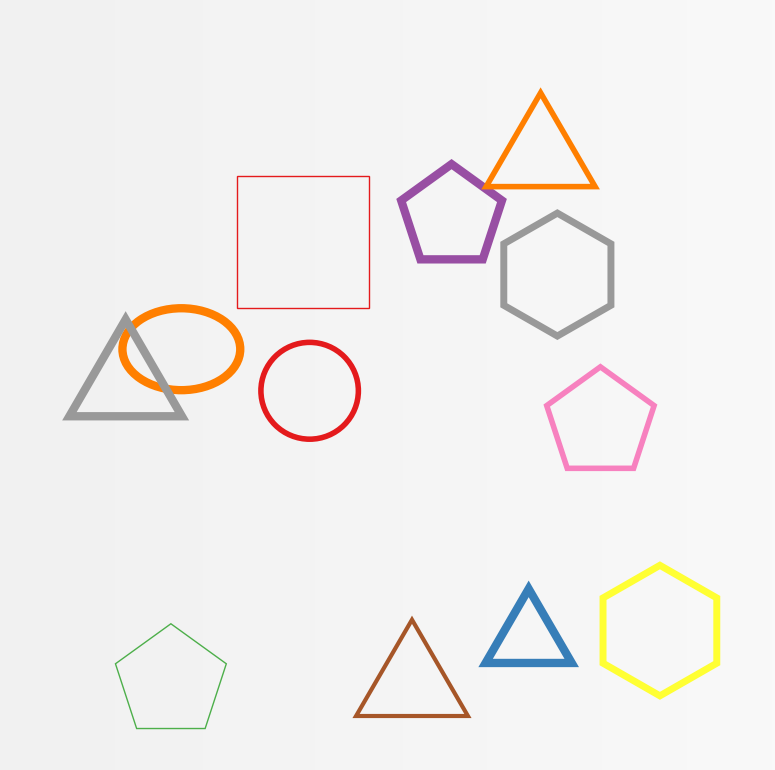[{"shape": "circle", "thickness": 2, "radius": 0.31, "center": [0.4, 0.493]}, {"shape": "square", "thickness": 0.5, "radius": 0.43, "center": [0.391, 0.685]}, {"shape": "triangle", "thickness": 3, "radius": 0.32, "center": [0.682, 0.171]}, {"shape": "pentagon", "thickness": 0.5, "radius": 0.38, "center": [0.22, 0.115]}, {"shape": "pentagon", "thickness": 3, "radius": 0.34, "center": [0.583, 0.718]}, {"shape": "oval", "thickness": 3, "radius": 0.38, "center": [0.234, 0.546]}, {"shape": "triangle", "thickness": 2, "radius": 0.41, "center": [0.698, 0.798]}, {"shape": "hexagon", "thickness": 2.5, "radius": 0.42, "center": [0.852, 0.181]}, {"shape": "triangle", "thickness": 1.5, "radius": 0.42, "center": [0.532, 0.112]}, {"shape": "pentagon", "thickness": 2, "radius": 0.36, "center": [0.775, 0.451]}, {"shape": "triangle", "thickness": 3, "radius": 0.42, "center": [0.162, 0.501]}, {"shape": "hexagon", "thickness": 2.5, "radius": 0.4, "center": [0.719, 0.643]}]